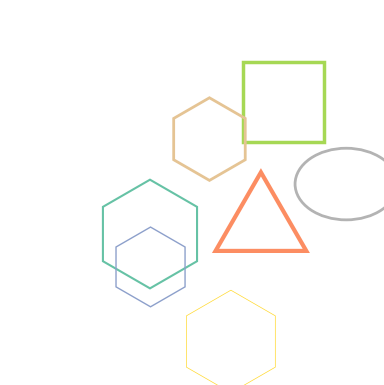[{"shape": "hexagon", "thickness": 1.5, "radius": 0.71, "center": [0.39, 0.392]}, {"shape": "triangle", "thickness": 3, "radius": 0.68, "center": [0.678, 0.416]}, {"shape": "hexagon", "thickness": 1, "radius": 0.52, "center": [0.391, 0.307]}, {"shape": "square", "thickness": 2.5, "radius": 0.52, "center": [0.737, 0.735]}, {"shape": "hexagon", "thickness": 0.5, "radius": 0.67, "center": [0.6, 0.113]}, {"shape": "hexagon", "thickness": 2, "radius": 0.54, "center": [0.544, 0.639]}, {"shape": "oval", "thickness": 2, "radius": 0.66, "center": [0.899, 0.522]}]